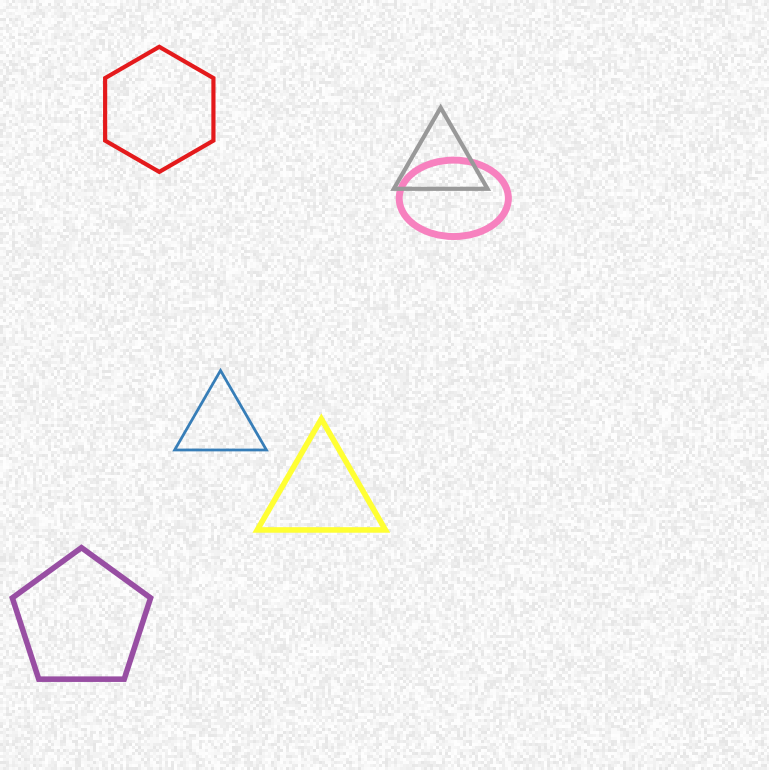[{"shape": "hexagon", "thickness": 1.5, "radius": 0.41, "center": [0.207, 0.858]}, {"shape": "triangle", "thickness": 1, "radius": 0.34, "center": [0.286, 0.45]}, {"shape": "pentagon", "thickness": 2, "radius": 0.47, "center": [0.106, 0.194]}, {"shape": "triangle", "thickness": 2, "radius": 0.48, "center": [0.417, 0.36]}, {"shape": "oval", "thickness": 2.5, "radius": 0.35, "center": [0.589, 0.742]}, {"shape": "triangle", "thickness": 1.5, "radius": 0.35, "center": [0.572, 0.79]}]